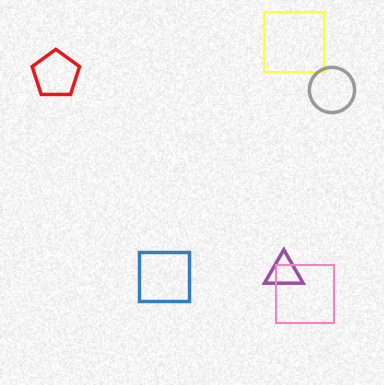[{"shape": "pentagon", "thickness": 2.5, "radius": 0.32, "center": [0.145, 0.807]}, {"shape": "square", "thickness": 2.5, "radius": 0.32, "center": [0.426, 0.282]}, {"shape": "triangle", "thickness": 2.5, "radius": 0.29, "center": [0.737, 0.293]}, {"shape": "square", "thickness": 1.5, "radius": 0.39, "center": [0.764, 0.891]}, {"shape": "square", "thickness": 1.5, "radius": 0.38, "center": [0.792, 0.237]}, {"shape": "circle", "thickness": 2.5, "radius": 0.29, "center": [0.862, 0.766]}]